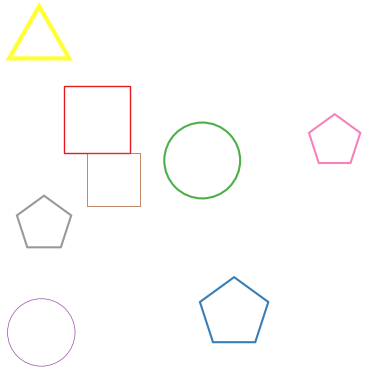[{"shape": "square", "thickness": 1, "radius": 0.43, "center": [0.251, 0.69]}, {"shape": "pentagon", "thickness": 1.5, "radius": 0.47, "center": [0.608, 0.187]}, {"shape": "circle", "thickness": 1.5, "radius": 0.49, "center": [0.525, 0.583]}, {"shape": "circle", "thickness": 0.5, "radius": 0.44, "center": [0.107, 0.137]}, {"shape": "triangle", "thickness": 3, "radius": 0.45, "center": [0.102, 0.893]}, {"shape": "square", "thickness": 0.5, "radius": 0.34, "center": [0.294, 0.535]}, {"shape": "pentagon", "thickness": 1.5, "radius": 0.35, "center": [0.869, 0.633]}, {"shape": "pentagon", "thickness": 1.5, "radius": 0.37, "center": [0.114, 0.418]}]